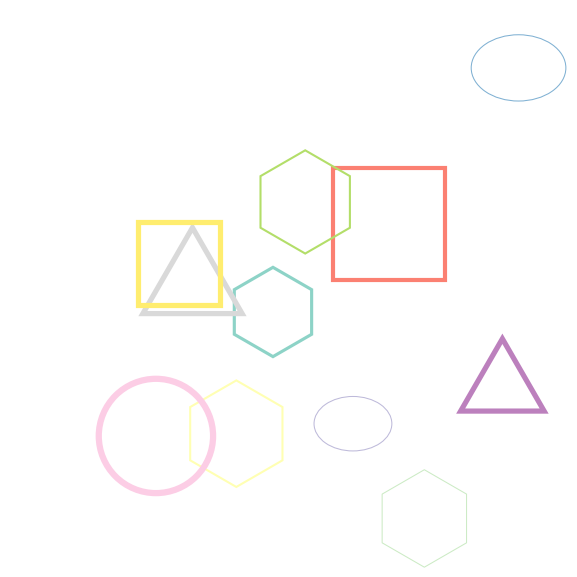[{"shape": "hexagon", "thickness": 1.5, "radius": 0.39, "center": [0.473, 0.459]}, {"shape": "hexagon", "thickness": 1, "radius": 0.46, "center": [0.409, 0.248]}, {"shape": "oval", "thickness": 0.5, "radius": 0.34, "center": [0.611, 0.265]}, {"shape": "square", "thickness": 2, "radius": 0.48, "center": [0.673, 0.612]}, {"shape": "oval", "thickness": 0.5, "radius": 0.41, "center": [0.898, 0.882]}, {"shape": "hexagon", "thickness": 1, "radius": 0.45, "center": [0.528, 0.649]}, {"shape": "circle", "thickness": 3, "radius": 0.49, "center": [0.27, 0.244]}, {"shape": "triangle", "thickness": 2.5, "radius": 0.5, "center": [0.333, 0.506]}, {"shape": "triangle", "thickness": 2.5, "radius": 0.42, "center": [0.87, 0.329]}, {"shape": "hexagon", "thickness": 0.5, "radius": 0.42, "center": [0.735, 0.101]}, {"shape": "square", "thickness": 2.5, "radius": 0.36, "center": [0.31, 0.543]}]